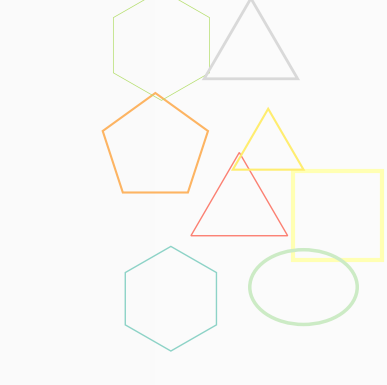[{"shape": "hexagon", "thickness": 1, "radius": 0.68, "center": [0.441, 0.224]}, {"shape": "square", "thickness": 3, "radius": 0.58, "center": [0.871, 0.441]}, {"shape": "triangle", "thickness": 1, "radius": 0.72, "center": [0.618, 0.46]}, {"shape": "pentagon", "thickness": 1.5, "radius": 0.71, "center": [0.401, 0.616]}, {"shape": "hexagon", "thickness": 0.5, "radius": 0.72, "center": [0.417, 0.883]}, {"shape": "triangle", "thickness": 2, "radius": 0.7, "center": [0.648, 0.865]}, {"shape": "oval", "thickness": 2.5, "radius": 0.69, "center": [0.783, 0.254]}, {"shape": "triangle", "thickness": 1.5, "radius": 0.53, "center": [0.692, 0.612]}]